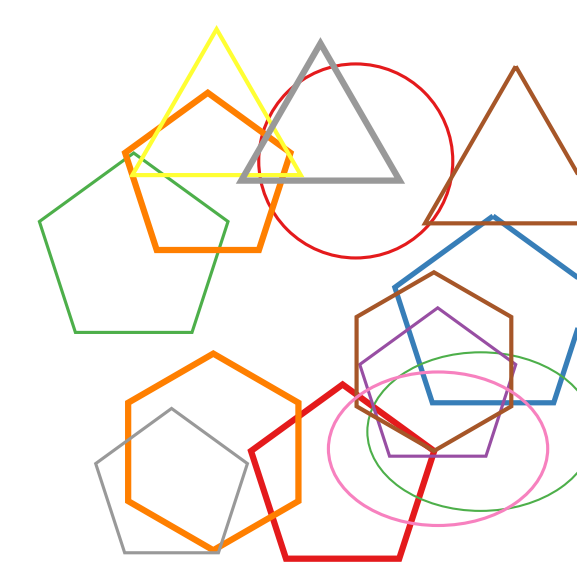[{"shape": "circle", "thickness": 1.5, "radius": 0.84, "center": [0.616, 0.72]}, {"shape": "pentagon", "thickness": 3, "radius": 0.83, "center": [0.593, 0.167]}, {"shape": "pentagon", "thickness": 2.5, "radius": 0.89, "center": [0.854, 0.446]}, {"shape": "oval", "thickness": 1, "radius": 0.98, "center": [0.832, 0.252]}, {"shape": "pentagon", "thickness": 1.5, "radius": 0.86, "center": [0.232, 0.562]}, {"shape": "pentagon", "thickness": 1.5, "radius": 0.71, "center": [0.758, 0.324]}, {"shape": "hexagon", "thickness": 3, "radius": 0.85, "center": [0.369, 0.217]}, {"shape": "pentagon", "thickness": 3, "radius": 0.75, "center": [0.36, 0.688]}, {"shape": "triangle", "thickness": 2, "radius": 0.84, "center": [0.375, 0.78]}, {"shape": "triangle", "thickness": 2, "radius": 0.91, "center": [0.893, 0.703]}, {"shape": "hexagon", "thickness": 2, "radius": 0.77, "center": [0.751, 0.373]}, {"shape": "oval", "thickness": 1.5, "radius": 0.95, "center": [0.759, 0.222]}, {"shape": "pentagon", "thickness": 1.5, "radius": 0.69, "center": [0.297, 0.154]}, {"shape": "triangle", "thickness": 3, "radius": 0.79, "center": [0.555, 0.766]}]